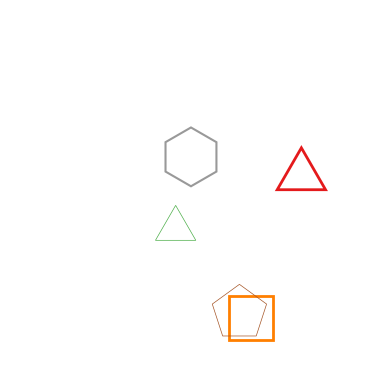[{"shape": "triangle", "thickness": 2, "radius": 0.36, "center": [0.783, 0.543]}, {"shape": "triangle", "thickness": 0.5, "radius": 0.3, "center": [0.456, 0.406]}, {"shape": "square", "thickness": 2, "radius": 0.29, "center": [0.651, 0.173]}, {"shape": "pentagon", "thickness": 0.5, "radius": 0.37, "center": [0.622, 0.187]}, {"shape": "hexagon", "thickness": 1.5, "radius": 0.38, "center": [0.496, 0.593]}]